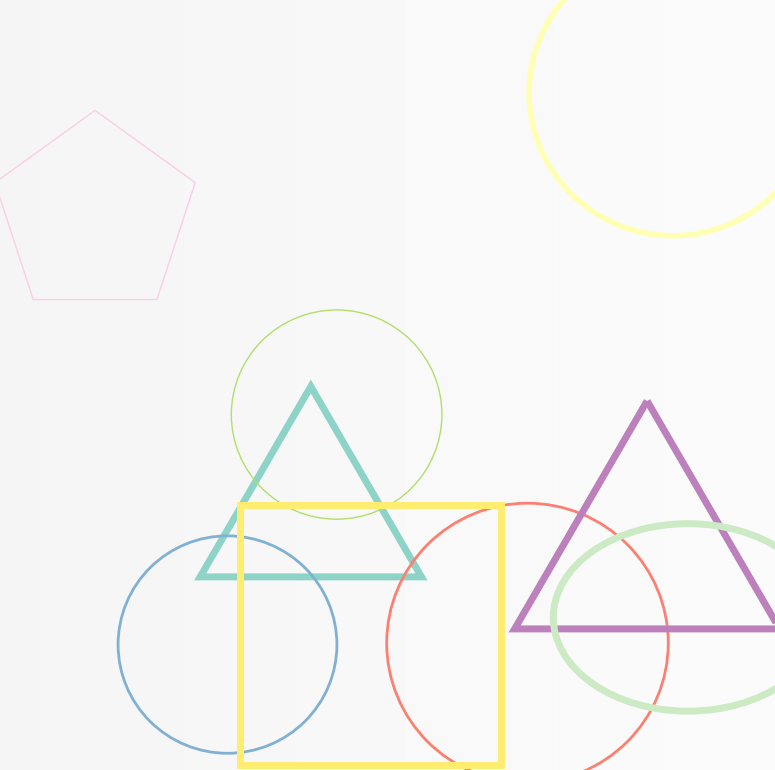[{"shape": "triangle", "thickness": 2.5, "radius": 0.82, "center": [0.401, 0.333]}, {"shape": "circle", "thickness": 2, "radius": 0.93, "center": [0.868, 0.879]}, {"shape": "circle", "thickness": 1, "radius": 0.91, "center": [0.681, 0.165]}, {"shape": "circle", "thickness": 1, "radius": 0.71, "center": [0.294, 0.163]}, {"shape": "circle", "thickness": 0.5, "radius": 0.68, "center": [0.434, 0.462]}, {"shape": "pentagon", "thickness": 0.5, "radius": 0.68, "center": [0.123, 0.721]}, {"shape": "triangle", "thickness": 2.5, "radius": 0.99, "center": [0.835, 0.282]}, {"shape": "oval", "thickness": 2.5, "radius": 0.87, "center": [0.888, 0.198]}, {"shape": "square", "thickness": 2.5, "radius": 0.84, "center": [0.478, 0.175]}]